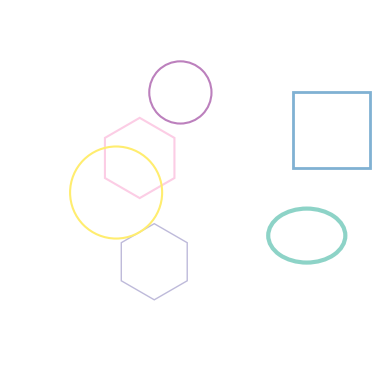[{"shape": "oval", "thickness": 3, "radius": 0.5, "center": [0.797, 0.388]}, {"shape": "hexagon", "thickness": 1, "radius": 0.49, "center": [0.401, 0.32]}, {"shape": "square", "thickness": 2, "radius": 0.5, "center": [0.861, 0.662]}, {"shape": "hexagon", "thickness": 1.5, "radius": 0.52, "center": [0.363, 0.59]}, {"shape": "circle", "thickness": 1.5, "radius": 0.4, "center": [0.469, 0.76]}, {"shape": "circle", "thickness": 1.5, "radius": 0.6, "center": [0.302, 0.5]}]